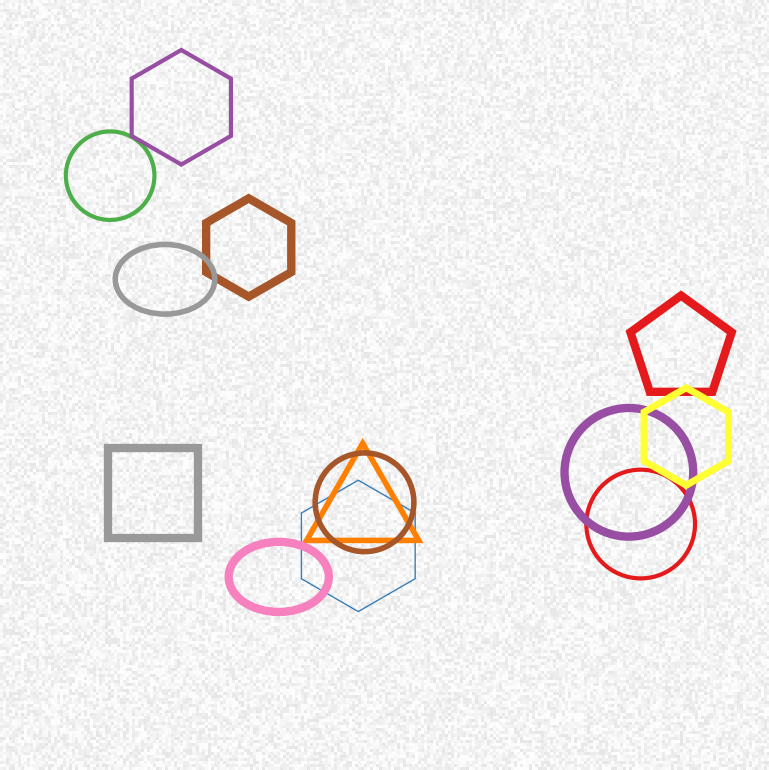[{"shape": "circle", "thickness": 1.5, "radius": 0.35, "center": [0.832, 0.319]}, {"shape": "pentagon", "thickness": 3, "radius": 0.35, "center": [0.885, 0.547]}, {"shape": "hexagon", "thickness": 0.5, "radius": 0.43, "center": [0.465, 0.291]}, {"shape": "circle", "thickness": 1.5, "radius": 0.29, "center": [0.143, 0.772]}, {"shape": "circle", "thickness": 3, "radius": 0.42, "center": [0.817, 0.387]}, {"shape": "hexagon", "thickness": 1.5, "radius": 0.37, "center": [0.235, 0.861]}, {"shape": "triangle", "thickness": 2, "radius": 0.42, "center": [0.471, 0.34]}, {"shape": "hexagon", "thickness": 2.5, "radius": 0.32, "center": [0.891, 0.433]}, {"shape": "circle", "thickness": 2, "radius": 0.32, "center": [0.473, 0.348]}, {"shape": "hexagon", "thickness": 3, "radius": 0.32, "center": [0.323, 0.679]}, {"shape": "oval", "thickness": 3, "radius": 0.33, "center": [0.362, 0.251]}, {"shape": "square", "thickness": 3, "radius": 0.29, "center": [0.198, 0.36]}, {"shape": "oval", "thickness": 2, "radius": 0.32, "center": [0.214, 0.637]}]